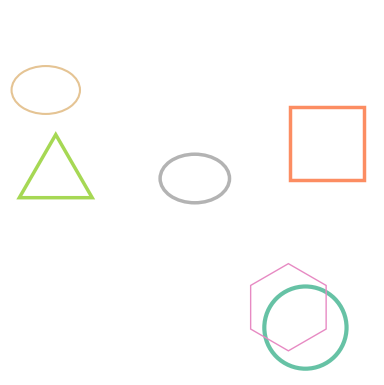[{"shape": "circle", "thickness": 3, "radius": 0.53, "center": [0.793, 0.149]}, {"shape": "square", "thickness": 2.5, "radius": 0.48, "center": [0.849, 0.628]}, {"shape": "hexagon", "thickness": 1, "radius": 0.57, "center": [0.749, 0.202]}, {"shape": "triangle", "thickness": 2.5, "radius": 0.55, "center": [0.145, 0.541]}, {"shape": "oval", "thickness": 1.5, "radius": 0.44, "center": [0.119, 0.766]}, {"shape": "oval", "thickness": 2.5, "radius": 0.45, "center": [0.506, 0.536]}]